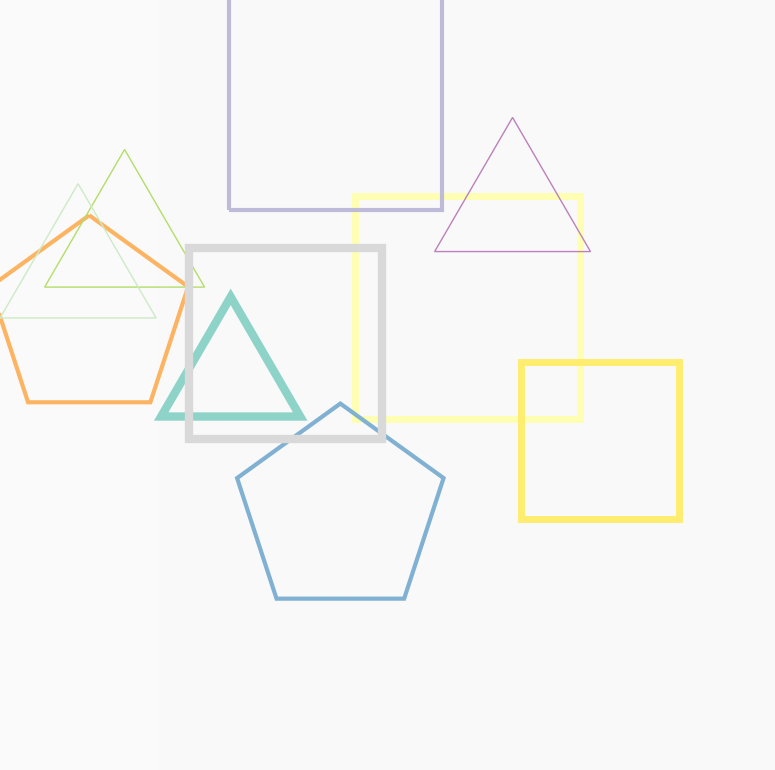[{"shape": "triangle", "thickness": 3, "radius": 0.52, "center": [0.298, 0.511]}, {"shape": "square", "thickness": 2.5, "radius": 0.73, "center": [0.603, 0.601]}, {"shape": "square", "thickness": 1.5, "radius": 0.69, "center": [0.433, 0.866]}, {"shape": "pentagon", "thickness": 1.5, "radius": 0.7, "center": [0.439, 0.336]}, {"shape": "pentagon", "thickness": 1.5, "radius": 0.67, "center": [0.115, 0.586]}, {"shape": "triangle", "thickness": 0.5, "radius": 0.6, "center": [0.161, 0.687]}, {"shape": "square", "thickness": 3, "radius": 0.62, "center": [0.368, 0.554]}, {"shape": "triangle", "thickness": 0.5, "radius": 0.58, "center": [0.661, 0.731]}, {"shape": "triangle", "thickness": 0.5, "radius": 0.58, "center": [0.101, 0.645]}, {"shape": "square", "thickness": 2.5, "radius": 0.51, "center": [0.774, 0.428]}]